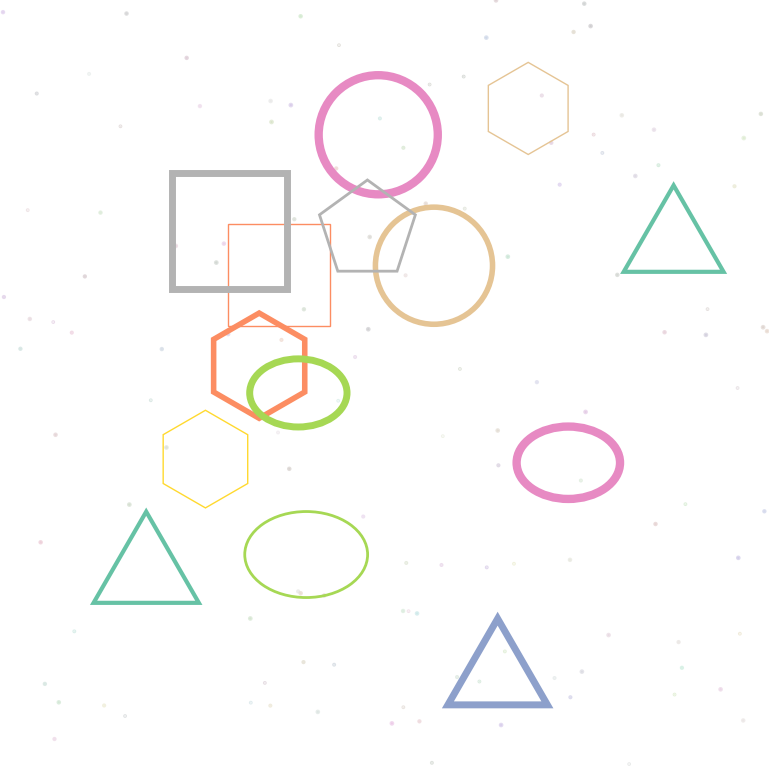[{"shape": "triangle", "thickness": 1.5, "radius": 0.37, "center": [0.875, 0.684]}, {"shape": "triangle", "thickness": 1.5, "radius": 0.39, "center": [0.19, 0.257]}, {"shape": "hexagon", "thickness": 2, "radius": 0.34, "center": [0.337, 0.525]}, {"shape": "square", "thickness": 0.5, "radius": 0.33, "center": [0.362, 0.643]}, {"shape": "triangle", "thickness": 2.5, "radius": 0.37, "center": [0.646, 0.122]}, {"shape": "oval", "thickness": 3, "radius": 0.34, "center": [0.738, 0.399]}, {"shape": "circle", "thickness": 3, "radius": 0.39, "center": [0.491, 0.825]}, {"shape": "oval", "thickness": 2.5, "radius": 0.32, "center": [0.387, 0.49]}, {"shape": "oval", "thickness": 1, "radius": 0.4, "center": [0.398, 0.28]}, {"shape": "hexagon", "thickness": 0.5, "radius": 0.32, "center": [0.267, 0.404]}, {"shape": "hexagon", "thickness": 0.5, "radius": 0.3, "center": [0.686, 0.859]}, {"shape": "circle", "thickness": 2, "radius": 0.38, "center": [0.564, 0.655]}, {"shape": "pentagon", "thickness": 1, "radius": 0.33, "center": [0.477, 0.701]}, {"shape": "square", "thickness": 2.5, "radius": 0.37, "center": [0.298, 0.7]}]